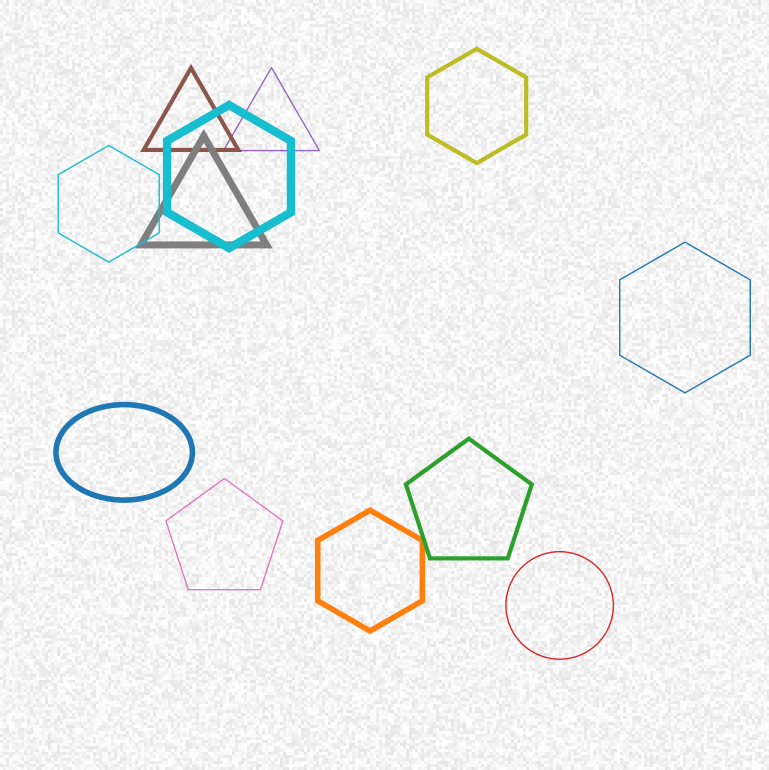[{"shape": "oval", "thickness": 2, "radius": 0.44, "center": [0.161, 0.413]}, {"shape": "hexagon", "thickness": 0.5, "radius": 0.49, "center": [0.89, 0.588]}, {"shape": "hexagon", "thickness": 2, "radius": 0.39, "center": [0.481, 0.259]}, {"shape": "pentagon", "thickness": 1.5, "radius": 0.43, "center": [0.609, 0.344]}, {"shape": "circle", "thickness": 0.5, "radius": 0.35, "center": [0.727, 0.214]}, {"shape": "triangle", "thickness": 0.5, "radius": 0.36, "center": [0.353, 0.84]}, {"shape": "triangle", "thickness": 1.5, "radius": 0.35, "center": [0.248, 0.841]}, {"shape": "pentagon", "thickness": 0.5, "radius": 0.4, "center": [0.291, 0.299]}, {"shape": "triangle", "thickness": 2.5, "radius": 0.47, "center": [0.265, 0.729]}, {"shape": "hexagon", "thickness": 1.5, "radius": 0.37, "center": [0.619, 0.862]}, {"shape": "hexagon", "thickness": 0.5, "radius": 0.38, "center": [0.141, 0.735]}, {"shape": "hexagon", "thickness": 3, "radius": 0.46, "center": [0.297, 0.771]}]